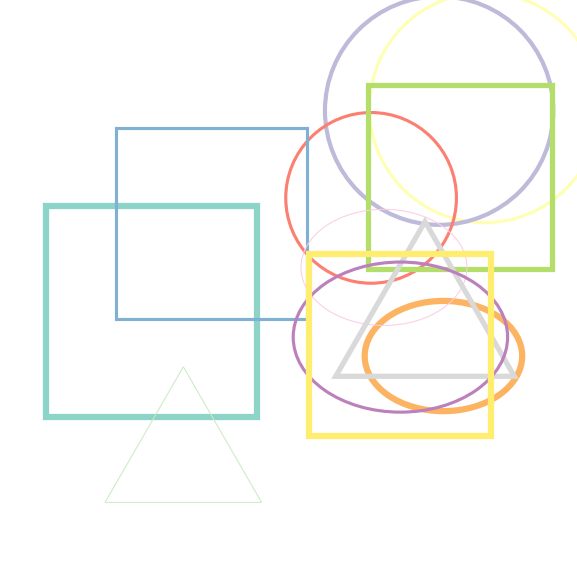[{"shape": "square", "thickness": 3, "radius": 0.91, "center": [0.262, 0.46]}, {"shape": "circle", "thickness": 1.5, "radius": 1.0, "center": [0.839, 0.813]}, {"shape": "circle", "thickness": 2, "radius": 0.99, "center": [0.76, 0.808]}, {"shape": "circle", "thickness": 1.5, "radius": 0.74, "center": [0.643, 0.656]}, {"shape": "square", "thickness": 1.5, "radius": 0.83, "center": [0.366, 0.611]}, {"shape": "oval", "thickness": 3, "radius": 0.68, "center": [0.768, 0.383]}, {"shape": "square", "thickness": 2.5, "radius": 0.8, "center": [0.796, 0.693]}, {"shape": "oval", "thickness": 0.5, "radius": 0.72, "center": [0.665, 0.536]}, {"shape": "triangle", "thickness": 2.5, "radius": 0.89, "center": [0.736, 0.437]}, {"shape": "oval", "thickness": 1.5, "radius": 0.93, "center": [0.693, 0.415]}, {"shape": "triangle", "thickness": 0.5, "radius": 0.78, "center": [0.317, 0.207]}, {"shape": "square", "thickness": 3, "radius": 0.79, "center": [0.693, 0.402]}]